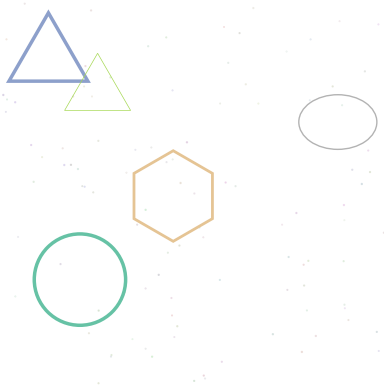[{"shape": "circle", "thickness": 2.5, "radius": 0.59, "center": [0.208, 0.274]}, {"shape": "triangle", "thickness": 2.5, "radius": 0.59, "center": [0.126, 0.848]}, {"shape": "triangle", "thickness": 0.5, "radius": 0.5, "center": [0.254, 0.763]}, {"shape": "hexagon", "thickness": 2, "radius": 0.59, "center": [0.45, 0.491]}, {"shape": "oval", "thickness": 1, "radius": 0.51, "center": [0.877, 0.683]}]